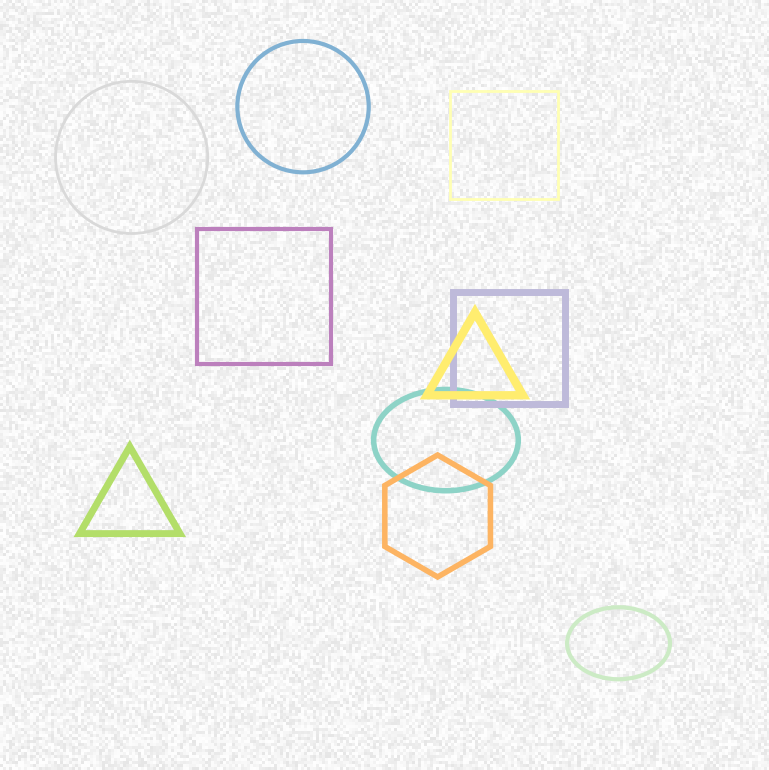[{"shape": "oval", "thickness": 2, "radius": 0.47, "center": [0.579, 0.428]}, {"shape": "square", "thickness": 1, "radius": 0.35, "center": [0.654, 0.812]}, {"shape": "square", "thickness": 2.5, "radius": 0.36, "center": [0.661, 0.548]}, {"shape": "circle", "thickness": 1.5, "radius": 0.43, "center": [0.394, 0.861]}, {"shape": "hexagon", "thickness": 2, "radius": 0.4, "center": [0.568, 0.33]}, {"shape": "triangle", "thickness": 2.5, "radius": 0.38, "center": [0.169, 0.345]}, {"shape": "circle", "thickness": 1, "radius": 0.49, "center": [0.171, 0.796]}, {"shape": "square", "thickness": 1.5, "radius": 0.44, "center": [0.343, 0.615]}, {"shape": "oval", "thickness": 1.5, "radius": 0.33, "center": [0.803, 0.165]}, {"shape": "triangle", "thickness": 3, "radius": 0.36, "center": [0.617, 0.523]}]